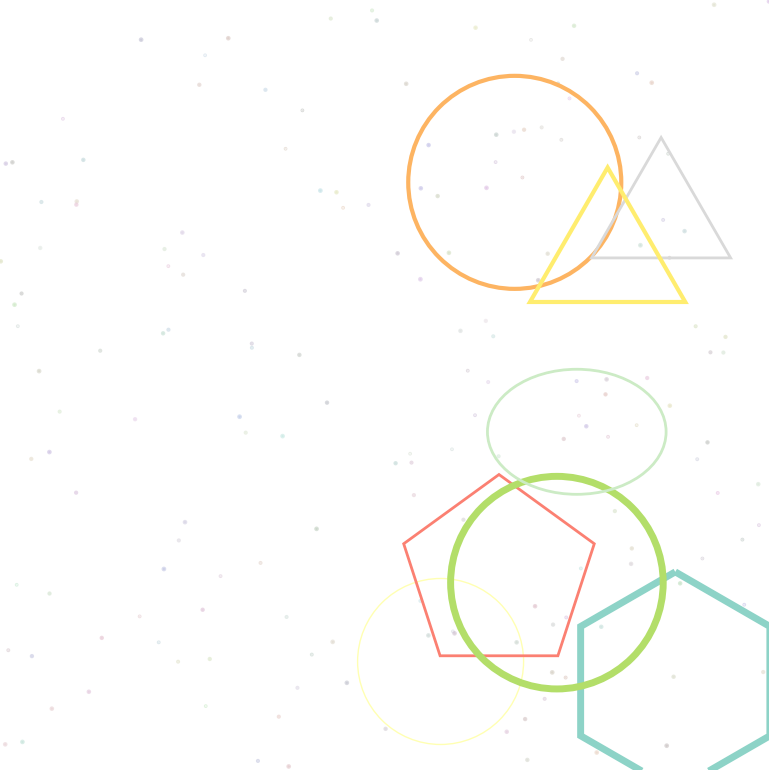[{"shape": "hexagon", "thickness": 2.5, "radius": 0.71, "center": [0.877, 0.115]}, {"shape": "circle", "thickness": 0.5, "radius": 0.54, "center": [0.572, 0.141]}, {"shape": "pentagon", "thickness": 1, "radius": 0.65, "center": [0.648, 0.254]}, {"shape": "circle", "thickness": 1.5, "radius": 0.69, "center": [0.669, 0.763]}, {"shape": "circle", "thickness": 2.5, "radius": 0.69, "center": [0.723, 0.243]}, {"shape": "triangle", "thickness": 1, "radius": 0.52, "center": [0.859, 0.717]}, {"shape": "oval", "thickness": 1, "radius": 0.58, "center": [0.749, 0.439]}, {"shape": "triangle", "thickness": 1.5, "radius": 0.58, "center": [0.789, 0.666]}]